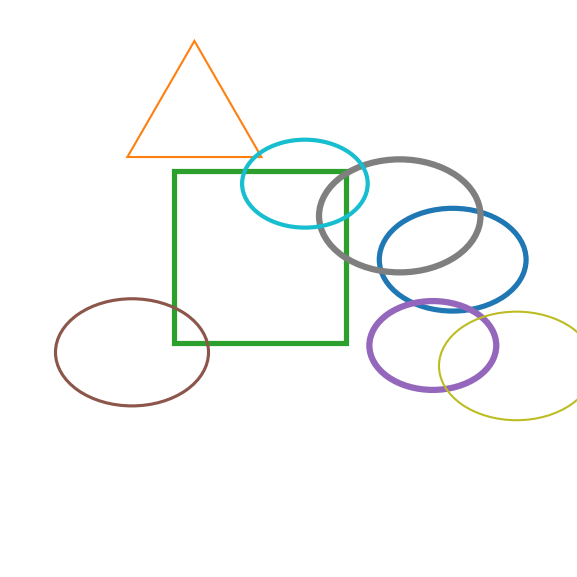[{"shape": "oval", "thickness": 2.5, "radius": 0.64, "center": [0.784, 0.549]}, {"shape": "triangle", "thickness": 1, "radius": 0.67, "center": [0.337, 0.794]}, {"shape": "square", "thickness": 2.5, "radius": 0.74, "center": [0.45, 0.554]}, {"shape": "oval", "thickness": 3, "radius": 0.55, "center": [0.749, 0.401]}, {"shape": "oval", "thickness": 1.5, "radius": 0.66, "center": [0.229, 0.389]}, {"shape": "oval", "thickness": 3, "radius": 0.7, "center": [0.692, 0.625]}, {"shape": "oval", "thickness": 1, "radius": 0.67, "center": [0.894, 0.365]}, {"shape": "oval", "thickness": 2, "radius": 0.54, "center": [0.528, 0.681]}]